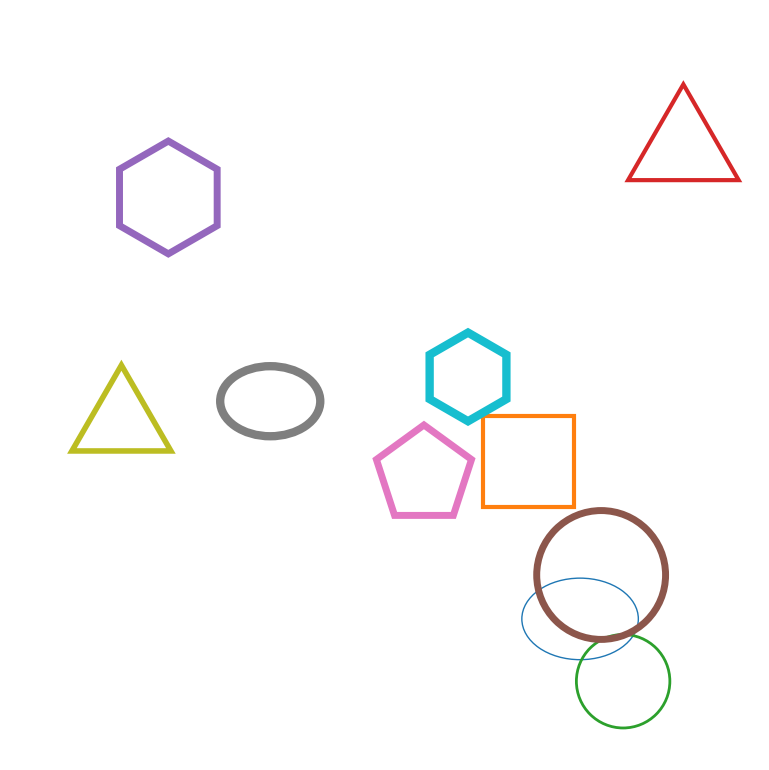[{"shape": "oval", "thickness": 0.5, "radius": 0.38, "center": [0.753, 0.196]}, {"shape": "square", "thickness": 1.5, "radius": 0.3, "center": [0.686, 0.4]}, {"shape": "circle", "thickness": 1, "radius": 0.3, "center": [0.809, 0.115]}, {"shape": "triangle", "thickness": 1.5, "radius": 0.41, "center": [0.887, 0.808]}, {"shape": "hexagon", "thickness": 2.5, "radius": 0.37, "center": [0.219, 0.744]}, {"shape": "circle", "thickness": 2.5, "radius": 0.42, "center": [0.781, 0.253]}, {"shape": "pentagon", "thickness": 2.5, "radius": 0.32, "center": [0.551, 0.383]}, {"shape": "oval", "thickness": 3, "radius": 0.32, "center": [0.351, 0.479]}, {"shape": "triangle", "thickness": 2, "radius": 0.37, "center": [0.158, 0.451]}, {"shape": "hexagon", "thickness": 3, "radius": 0.29, "center": [0.608, 0.51]}]